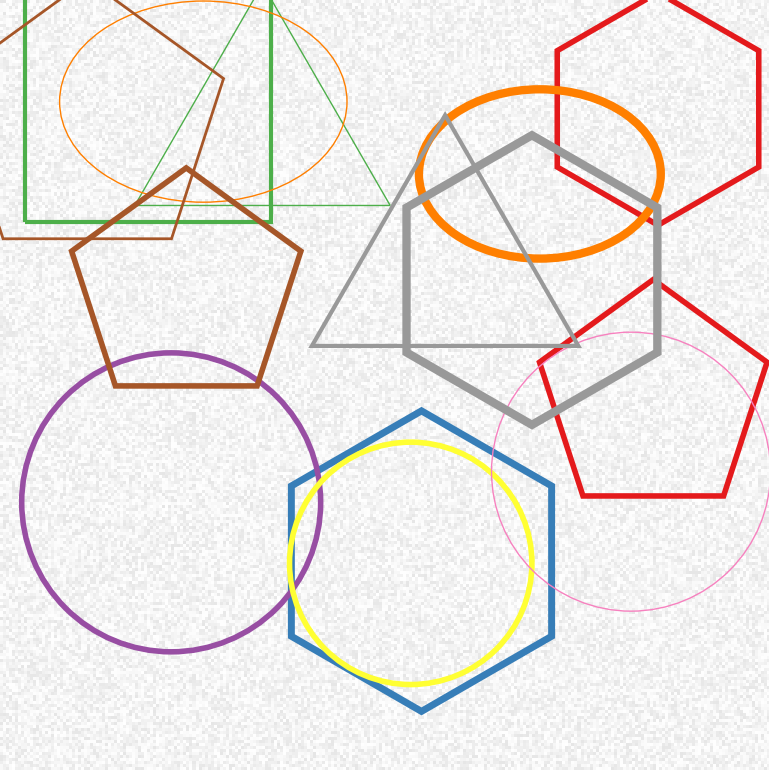[{"shape": "hexagon", "thickness": 2, "radius": 0.76, "center": [0.855, 0.859]}, {"shape": "pentagon", "thickness": 2, "radius": 0.78, "center": [0.848, 0.482]}, {"shape": "hexagon", "thickness": 2.5, "radius": 0.98, "center": [0.547, 0.271]}, {"shape": "triangle", "thickness": 0.5, "radius": 0.96, "center": [0.341, 0.829]}, {"shape": "square", "thickness": 1.5, "radius": 0.8, "center": [0.192, 0.871]}, {"shape": "circle", "thickness": 2, "radius": 0.97, "center": [0.222, 0.348]}, {"shape": "oval", "thickness": 3, "radius": 0.79, "center": [0.701, 0.774]}, {"shape": "oval", "thickness": 0.5, "radius": 0.93, "center": [0.264, 0.868]}, {"shape": "circle", "thickness": 2, "radius": 0.79, "center": [0.533, 0.268]}, {"shape": "pentagon", "thickness": 2, "radius": 0.78, "center": [0.242, 0.625]}, {"shape": "pentagon", "thickness": 1, "radius": 0.93, "center": [0.113, 0.84]}, {"shape": "circle", "thickness": 0.5, "radius": 0.91, "center": [0.82, 0.387]}, {"shape": "triangle", "thickness": 1.5, "radius": 1.0, "center": [0.578, 0.651]}, {"shape": "hexagon", "thickness": 3, "radius": 0.94, "center": [0.691, 0.636]}]